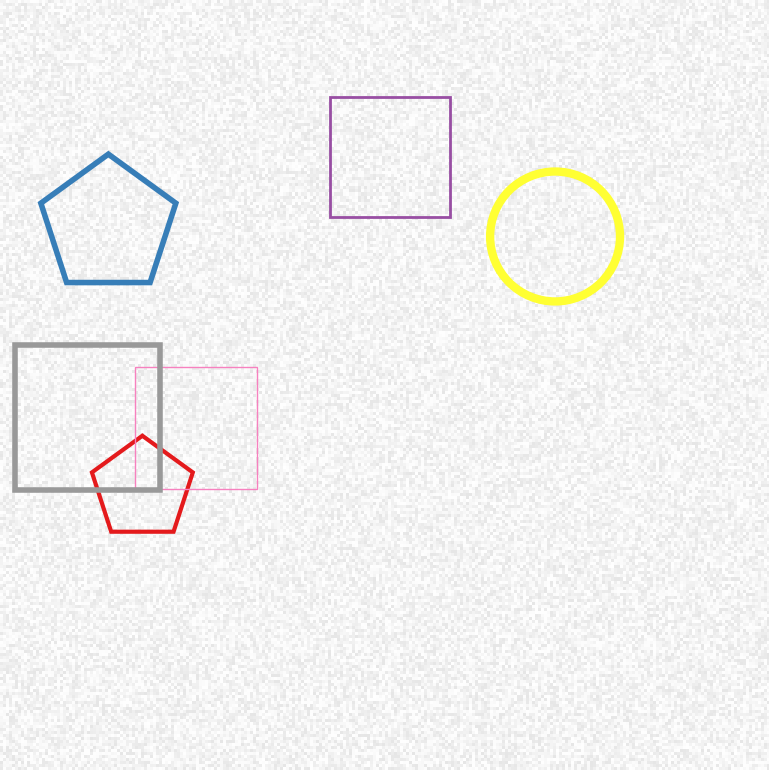[{"shape": "pentagon", "thickness": 1.5, "radius": 0.34, "center": [0.185, 0.365]}, {"shape": "pentagon", "thickness": 2, "radius": 0.46, "center": [0.141, 0.708]}, {"shape": "square", "thickness": 1, "radius": 0.39, "center": [0.506, 0.796]}, {"shape": "circle", "thickness": 3, "radius": 0.42, "center": [0.721, 0.693]}, {"shape": "square", "thickness": 0.5, "radius": 0.39, "center": [0.255, 0.444]}, {"shape": "square", "thickness": 2, "radius": 0.47, "center": [0.114, 0.458]}]